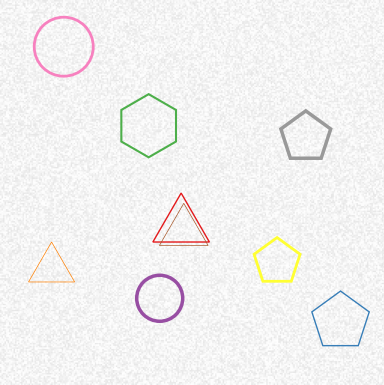[{"shape": "triangle", "thickness": 1, "radius": 0.42, "center": [0.47, 0.414]}, {"shape": "pentagon", "thickness": 1, "radius": 0.39, "center": [0.885, 0.166]}, {"shape": "hexagon", "thickness": 1.5, "radius": 0.41, "center": [0.386, 0.673]}, {"shape": "circle", "thickness": 2.5, "radius": 0.3, "center": [0.415, 0.225]}, {"shape": "triangle", "thickness": 0.5, "radius": 0.35, "center": [0.134, 0.302]}, {"shape": "pentagon", "thickness": 2, "radius": 0.31, "center": [0.72, 0.32]}, {"shape": "triangle", "thickness": 0.5, "radius": 0.37, "center": [0.477, 0.399]}, {"shape": "circle", "thickness": 2, "radius": 0.38, "center": [0.166, 0.879]}, {"shape": "pentagon", "thickness": 2.5, "radius": 0.34, "center": [0.794, 0.644]}]